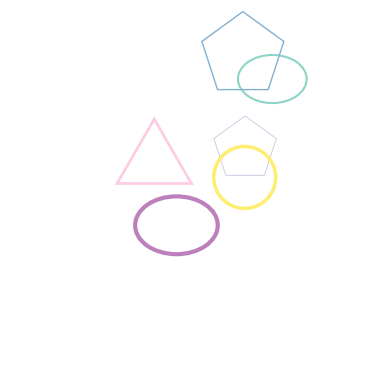[{"shape": "oval", "thickness": 1.5, "radius": 0.45, "center": [0.707, 0.795]}, {"shape": "pentagon", "thickness": 0.5, "radius": 0.43, "center": [0.637, 0.614]}, {"shape": "pentagon", "thickness": 1, "radius": 0.56, "center": [0.631, 0.858]}, {"shape": "triangle", "thickness": 2, "radius": 0.56, "center": [0.401, 0.579]}, {"shape": "oval", "thickness": 3, "radius": 0.54, "center": [0.458, 0.415]}, {"shape": "circle", "thickness": 2.5, "radius": 0.4, "center": [0.636, 0.539]}]